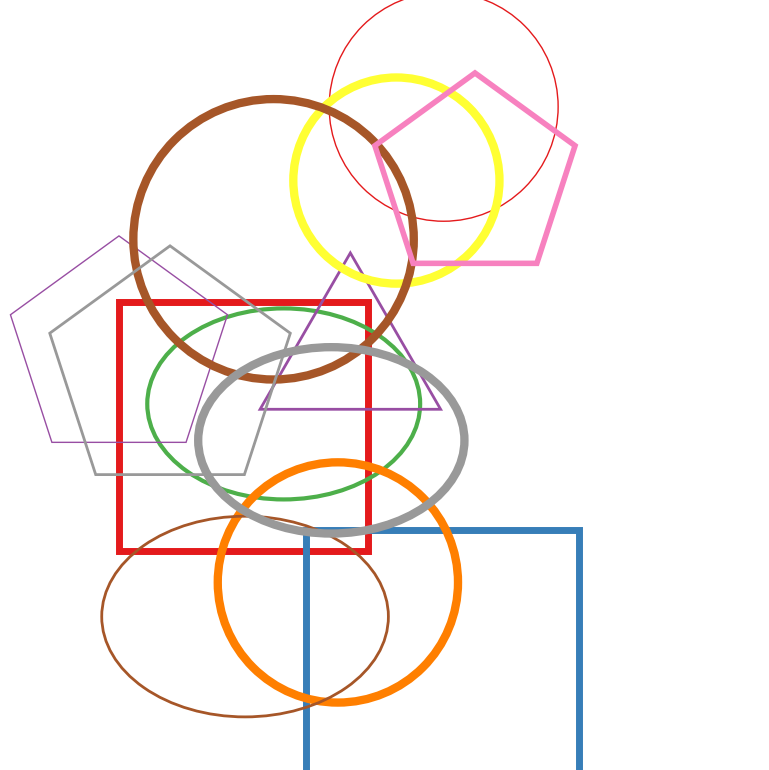[{"shape": "circle", "thickness": 0.5, "radius": 0.74, "center": [0.576, 0.861]}, {"shape": "square", "thickness": 2.5, "radius": 0.81, "center": [0.316, 0.446]}, {"shape": "square", "thickness": 2.5, "radius": 0.89, "center": [0.575, 0.134]}, {"shape": "oval", "thickness": 1.5, "radius": 0.89, "center": [0.368, 0.475]}, {"shape": "triangle", "thickness": 1, "radius": 0.68, "center": [0.455, 0.536]}, {"shape": "pentagon", "thickness": 0.5, "radius": 0.74, "center": [0.155, 0.545]}, {"shape": "circle", "thickness": 3, "radius": 0.78, "center": [0.439, 0.244]}, {"shape": "circle", "thickness": 3, "radius": 0.67, "center": [0.515, 0.766]}, {"shape": "oval", "thickness": 1, "radius": 0.93, "center": [0.318, 0.199]}, {"shape": "circle", "thickness": 3, "radius": 0.91, "center": [0.355, 0.689]}, {"shape": "pentagon", "thickness": 2, "radius": 0.68, "center": [0.617, 0.769]}, {"shape": "oval", "thickness": 3, "radius": 0.86, "center": [0.43, 0.428]}, {"shape": "pentagon", "thickness": 1, "radius": 0.82, "center": [0.221, 0.516]}]